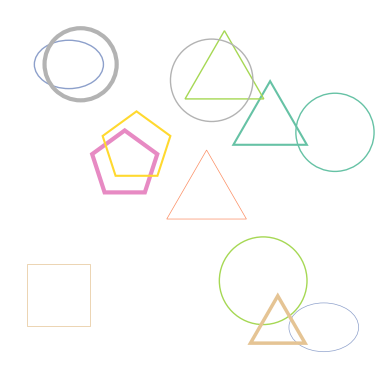[{"shape": "triangle", "thickness": 1.5, "radius": 0.55, "center": [0.702, 0.679]}, {"shape": "circle", "thickness": 1, "radius": 0.51, "center": [0.87, 0.656]}, {"shape": "triangle", "thickness": 0.5, "radius": 0.6, "center": [0.537, 0.491]}, {"shape": "oval", "thickness": 1, "radius": 0.45, "center": [0.179, 0.833]}, {"shape": "oval", "thickness": 0.5, "radius": 0.45, "center": [0.841, 0.15]}, {"shape": "pentagon", "thickness": 3, "radius": 0.44, "center": [0.324, 0.572]}, {"shape": "triangle", "thickness": 1, "radius": 0.59, "center": [0.583, 0.802]}, {"shape": "circle", "thickness": 1, "radius": 0.57, "center": [0.684, 0.271]}, {"shape": "pentagon", "thickness": 1.5, "radius": 0.46, "center": [0.355, 0.618]}, {"shape": "triangle", "thickness": 2.5, "radius": 0.41, "center": [0.721, 0.15]}, {"shape": "square", "thickness": 0.5, "radius": 0.4, "center": [0.152, 0.235]}, {"shape": "circle", "thickness": 1, "radius": 0.54, "center": [0.55, 0.791]}, {"shape": "circle", "thickness": 3, "radius": 0.47, "center": [0.209, 0.833]}]